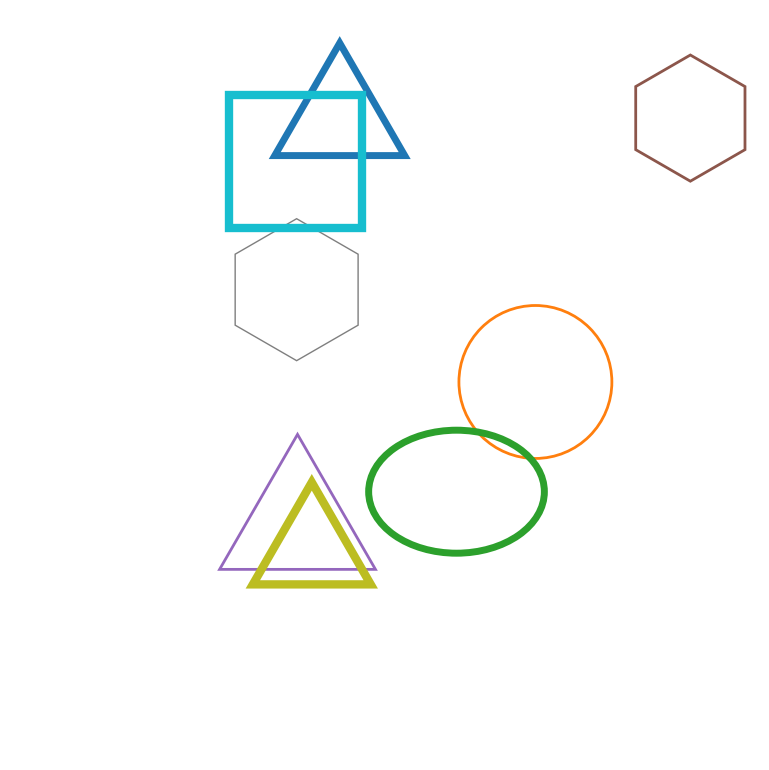[{"shape": "triangle", "thickness": 2.5, "radius": 0.49, "center": [0.441, 0.847]}, {"shape": "circle", "thickness": 1, "radius": 0.5, "center": [0.695, 0.504]}, {"shape": "oval", "thickness": 2.5, "radius": 0.57, "center": [0.593, 0.361]}, {"shape": "triangle", "thickness": 1, "radius": 0.58, "center": [0.386, 0.319]}, {"shape": "hexagon", "thickness": 1, "radius": 0.41, "center": [0.897, 0.847]}, {"shape": "hexagon", "thickness": 0.5, "radius": 0.46, "center": [0.385, 0.624]}, {"shape": "triangle", "thickness": 3, "radius": 0.44, "center": [0.405, 0.285]}, {"shape": "square", "thickness": 3, "radius": 0.43, "center": [0.383, 0.791]}]